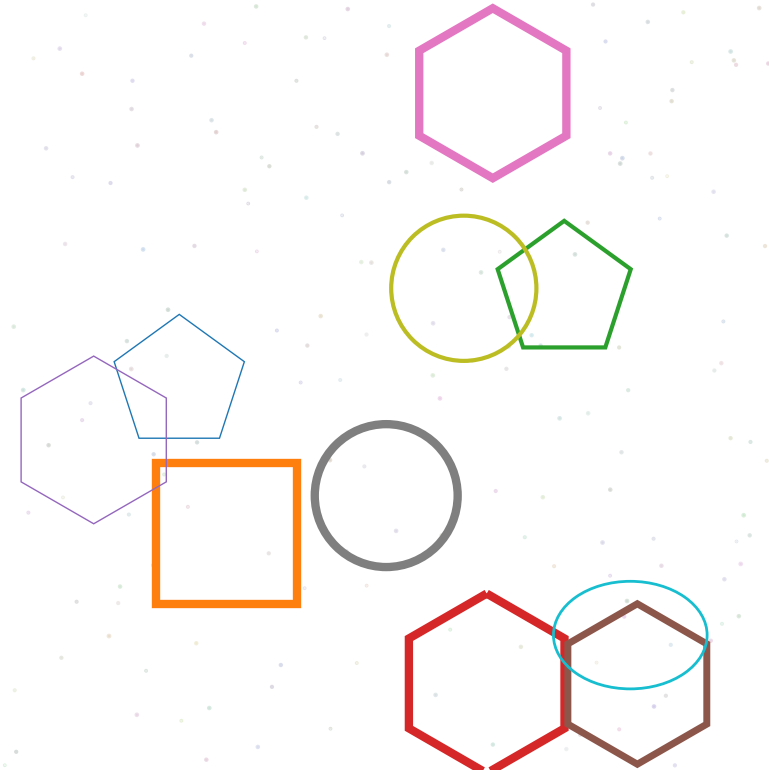[{"shape": "pentagon", "thickness": 0.5, "radius": 0.44, "center": [0.233, 0.503]}, {"shape": "square", "thickness": 3, "radius": 0.46, "center": [0.294, 0.307]}, {"shape": "pentagon", "thickness": 1.5, "radius": 0.45, "center": [0.733, 0.622]}, {"shape": "hexagon", "thickness": 3, "radius": 0.58, "center": [0.632, 0.112]}, {"shape": "hexagon", "thickness": 0.5, "radius": 0.54, "center": [0.122, 0.429]}, {"shape": "hexagon", "thickness": 2.5, "radius": 0.52, "center": [0.828, 0.112]}, {"shape": "hexagon", "thickness": 3, "radius": 0.55, "center": [0.64, 0.879]}, {"shape": "circle", "thickness": 3, "radius": 0.46, "center": [0.502, 0.356]}, {"shape": "circle", "thickness": 1.5, "radius": 0.47, "center": [0.602, 0.626]}, {"shape": "oval", "thickness": 1, "radius": 0.5, "center": [0.819, 0.175]}]